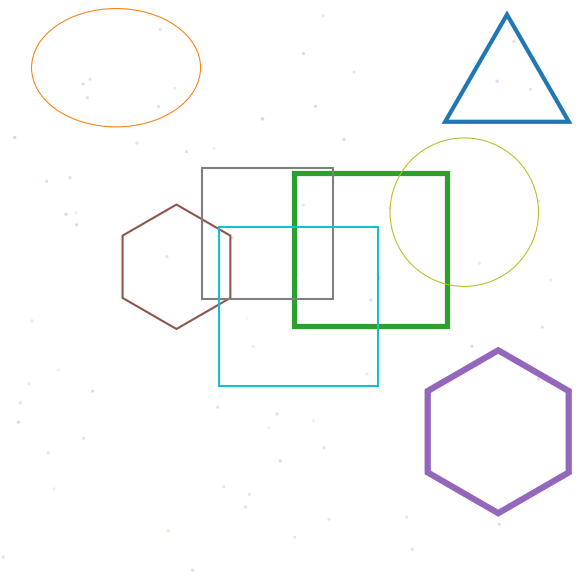[{"shape": "triangle", "thickness": 2, "radius": 0.62, "center": [0.878, 0.85]}, {"shape": "oval", "thickness": 0.5, "radius": 0.73, "center": [0.201, 0.882]}, {"shape": "square", "thickness": 2.5, "radius": 0.66, "center": [0.642, 0.567]}, {"shape": "hexagon", "thickness": 3, "radius": 0.71, "center": [0.863, 0.252]}, {"shape": "hexagon", "thickness": 1, "radius": 0.54, "center": [0.306, 0.537]}, {"shape": "square", "thickness": 1, "radius": 0.57, "center": [0.464, 0.595]}, {"shape": "circle", "thickness": 0.5, "radius": 0.64, "center": [0.804, 0.632]}, {"shape": "square", "thickness": 1, "radius": 0.68, "center": [0.517, 0.469]}]